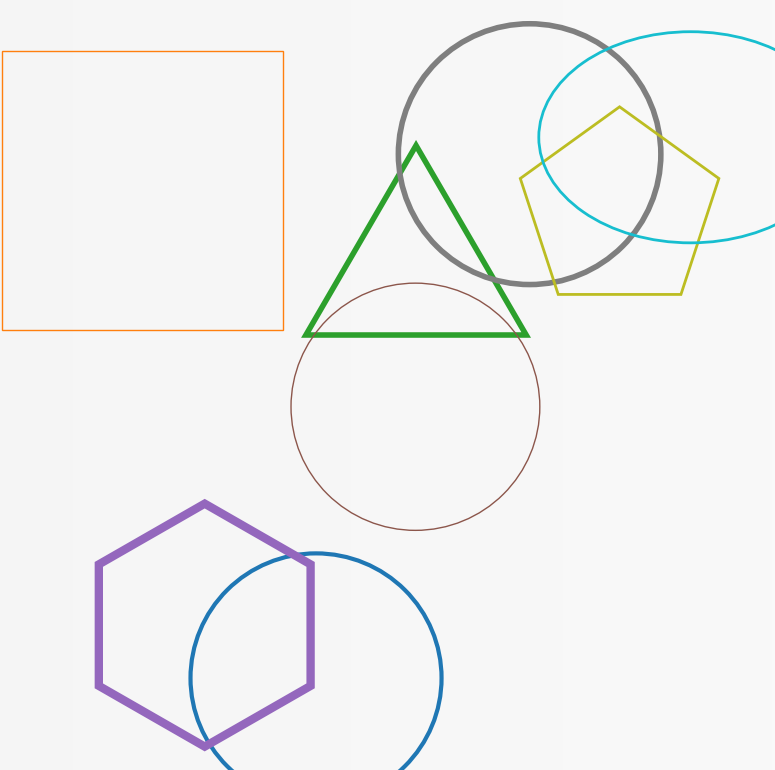[{"shape": "circle", "thickness": 1.5, "radius": 0.81, "center": [0.408, 0.119]}, {"shape": "square", "thickness": 0.5, "radius": 0.91, "center": [0.184, 0.753]}, {"shape": "triangle", "thickness": 2, "radius": 0.82, "center": [0.537, 0.647]}, {"shape": "hexagon", "thickness": 3, "radius": 0.79, "center": [0.264, 0.188]}, {"shape": "circle", "thickness": 0.5, "radius": 0.8, "center": [0.536, 0.472]}, {"shape": "circle", "thickness": 2, "radius": 0.85, "center": [0.683, 0.8]}, {"shape": "pentagon", "thickness": 1, "radius": 0.67, "center": [0.799, 0.727]}, {"shape": "oval", "thickness": 1, "radius": 0.98, "center": [0.891, 0.822]}]